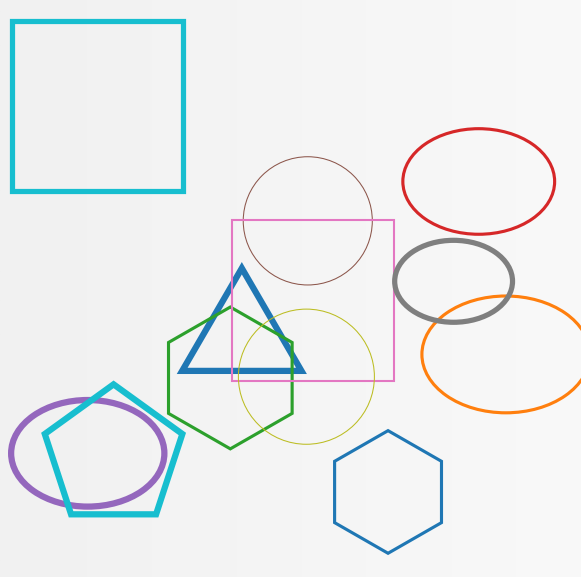[{"shape": "triangle", "thickness": 3, "radius": 0.59, "center": [0.416, 0.416]}, {"shape": "hexagon", "thickness": 1.5, "radius": 0.53, "center": [0.668, 0.147]}, {"shape": "oval", "thickness": 1.5, "radius": 0.72, "center": [0.87, 0.385]}, {"shape": "hexagon", "thickness": 1.5, "radius": 0.61, "center": [0.396, 0.345]}, {"shape": "oval", "thickness": 1.5, "radius": 0.65, "center": [0.824, 0.685]}, {"shape": "oval", "thickness": 3, "radius": 0.66, "center": [0.151, 0.214]}, {"shape": "circle", "thickness": 0.5, "radius": 0.56, "center": [0.53, 0.617]}, {"shape": "square", "thickness": 1, "radius": 0.7, "center": [0.539, 0.479]}, {"shape": "oval", "thickness": 2.5, "radius": 0.51, "center": [0.78, 0.512]}, {"shape": "circle", "thickness": 0.5, "radius": 0.59, "center": [0.527, 0.347]}, {"shape": "pentagon", "thickness": 3, "radius": 0.62, "center": [0.195, 0.209]}, {"shape": "square", "thickness": 2.5, "radius": 0.73, "center": [0.168, 0.816]}]